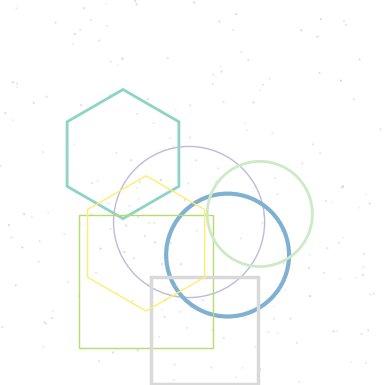[{"shape": "hexagon", "thickness": 2, "radius": 0.84, "center": [0.319, 0.6]}, {"shape": "circle", "thickness": 1, "radius": 0.98, "center": [0.491, 0.423]}, {"shape": "circle", "thickness": 3, "radius": 0.8, "center": [0.591, 0.337]}, {"shape": "square", "thickness": 1, "radius": 0.86, "center": [0.379, 0.268]}, {"shape": "square", "thickness": 2.5, "radius": 0.69, "center": [0.531, 0.142]}, {"shape": "circle", "thickness": 2, "radius": 0.68, "center": [0.675, 0.444]}, {"shape": "hexagon", "thickness": 1, "radius": 0.88, "center": [0.379, 0.368]}]